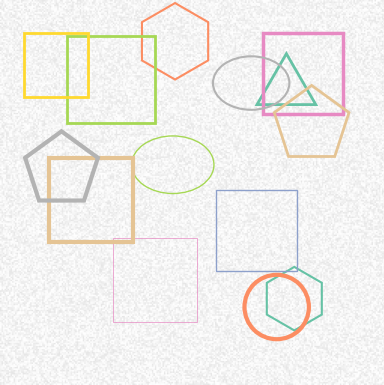[{"shape": "hexagon", "thickness": 1.5, "radius": 0.41, "center": [0.764, 0.224]}, {"shape": "triangle", "thickness": 2, "radius": 0.44, "center": [0.744, 0.772]}, {"shape": "circle", "thickness": 3, "radius": 0.42, "center": [0.719, 0.203]}, {"shape": "hexagon", "thickness": 1.5, "radius": 0.5, "center": [0.455, 0.893]}, {"shape": "square", "thickness": 1, "radius": 0.53, "center": [0.667, 0.401]}, {"shape": "square", "thickness": 0.5, "radius": 0.55, "center": [0.403, 0.273]}, {"shape": "square", "thickness": 2.5, "radius": 0.52, "center": [0.787, 0.81]}, {"shape": "oval", "thickness": 1, "radius": 0.53, "center": [0.449, 0.572]}, {"shape": "square", "thickness": 2, "radius": 0.57, "center": [0.289, 0.793]}, {"shape": "square", "thickness": 2, "radius": 0.41, "center": [0.145, 0.831]}, {"shape": "pentagon", "thickness": 2, "radius": 0.51, "center": [0.809, 0.676]}, {"shape": "square", "thickness": 3, "radius": 0.54, "center": [0.236, 0.48]}, {"shape": "oval", "thickness": 1.5, "radius": 0.5, "center": [0.652, 0.784]}, {"shape": "pentagon", "thickness": 3, "radius": 0.5, "center": [0.16, 0.56]}]